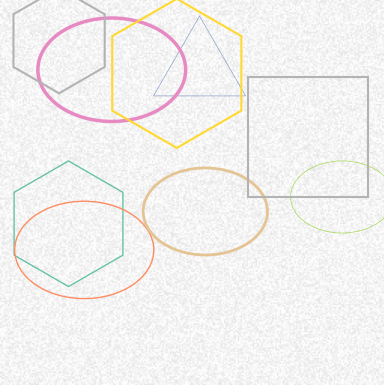[{"shape": "hexagon", "thickness": 1, "radius": 0.82, "center": [0.178, 0.419]}, {"shape": "oval", "thickness": 1, "radius": 0.9, "center": [0.219, 0.351]}, {"shape": "triangle", "thickness": 0.5, "radius": 0.69, "center": [0.518, 0.82]}, {"shape": "oval", "thickness": 2.5, "radius": 0.96, "center": [0.29, 0.819]}, {"shape": "oval", "thickness": 0.5, "radius": 0.67, "center": [0.889, 0.488]}, {"shape": "hexagon", "thickness": 1.5, "radius": 0.97, "center": [0.459, 0.809]}, {"shape": "oval", "thickness": 2, "radius": 0.81, "center": [0.533, 0.451]}, {"shape": "square", "thickness": 1.5, "radius": 0.78, "center": [0.8, 0.645]}, {"shape": "hexagon", "thickness": 1.5, "radius": 0.68, "center": [0.153, 0.895]}]